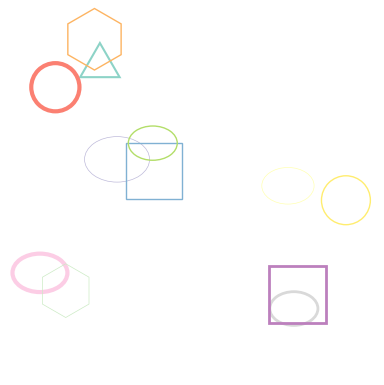[{"shape": "triangle", "thickness": 1.5, "radius": 0.3, "center": [0.259, 0.829]}, {"shape": "oval", "thickness": 0.5, "radius": 0.34, "center": [0.748, 0.517]}, {"shape": "oval", "thickness": 0.5, "radius": 0.42, "center": [0.304, 0.586]}, {"shape": "circle", "thickness": 3, "radius": 0.31, "center": [0.144, 0.773]}, {"shape": "square", "thickness": 1, "radius": 0.36, "center": [0.401, 0.556]}, {"shape": "hexagon", "thickness": 1, "radius": 0.4, "center": [0.245, 0.898]}, {"shape": "oval", "thickness": 1, "radius": 0.32, "center": [0.397, 0.628]}, {"shape": "oval", "thickness": 3, "radius": 0.36, "center": [0.104, 0.291]}, {"shape": "oval", "thickness": 2, "radius": 0.31, "center": [0.763, 0.199]}, {"shape": "square", "thickness": 2, "radius": 0.37, "center": [0.773, 0.236]}, {"shape": "hexagon", "thickness": 0.5, "radius": 0.35, "center": [0.171, 0.245]}, {"shape": "circle", "thickness": 1, "radius": 0.32, "center": [0.898, 0.48]}]